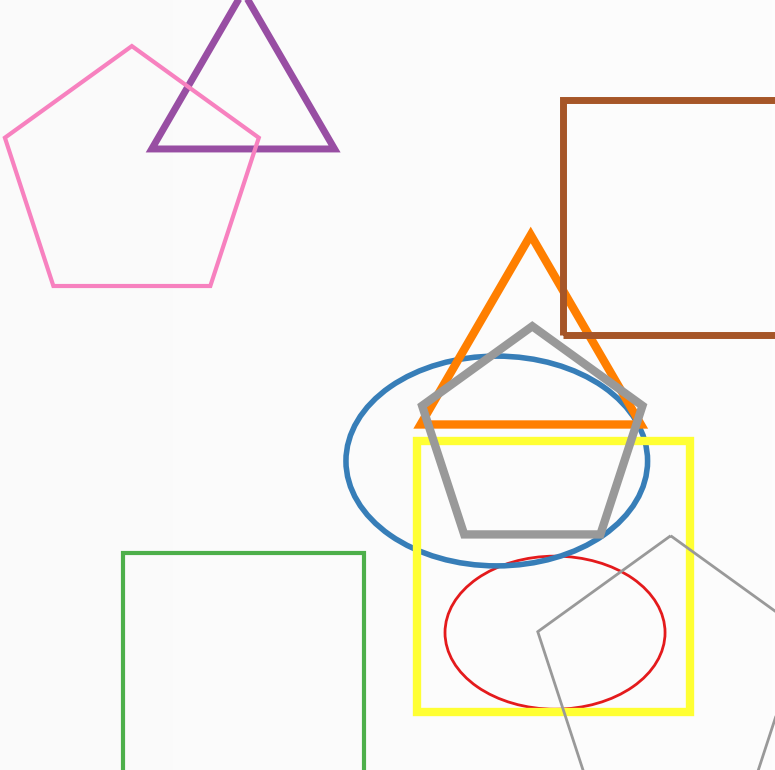[{"shape": "oval", "thickness": 1, "radius": 0.71, "center": [0.716, 0.178]}, {"shape": "oval", "thickness": 2, "radius": 0.97, "center": [0.641, 0.401]}, {"shape": "square", "thickness": 1.5, "radius": 0.78, "center": [0.314, 0.126]}, {"shape": "triangle", "thickness": 2.5, "radius": 0.68, "center": [0.314, 0.875]}, {"shape": "triangle", "thickness": 3, "radius": 0.82, "center": [0.685, 0.531]}, {"shape": "square", "thickness": 3, "radius": 0.88, "center": [0.715, 0.251]}, {"shape": "square", "thickness": 2.5, "radius": 0.76, "center": [0.879, 0.717]}, {"shape": "pentagon", "thickness": 1.5, "radius": 0.86, "center": [0.17, 0.768]}, {"shape": "pentagon", "thickness": 1, "radius": 0.9, "center": [0.865, 0.124]}, {"shape": "pentagon", "thickness": 3, "radius": 0.75, "center": [0.687, 0.427]}]